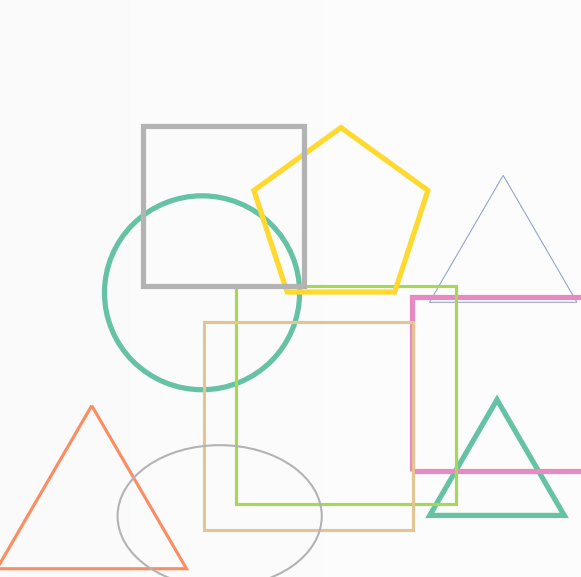[{"shape": "triangle", "thickness": 2.5, "radius": 0.67, "center": [0.855, 0.173]}, {"shape": "circle", "thickness": 2.5, "radius": 0.84, "center": [0.348, 0.492]}, {"shape": "triangle", "thickness": 1.5, "radius": 0.94, "center": [0.158, 0.108]}, {"shape": "triangle", "thickness": 0.5, "radius": 0.73, "center": [0.866, 0.549]}, {"shape": "square", "thickness": 2.5, "radius": 0.75, "center": [0.859, 0.334]}, {"shape": "square", "thickness": 1.5, "radius": 0.95, "center": [0.596, 0.315]}, {"shape": "pentagon", "thickness": 2.5, "radius": 0.79, "center": [0.587, 0.621]}, {"shape": "square", "thickness": 1.5, "radius": 0.9, "center": [0.531, 0.261]}, {"shape": "square", "thickness": 2.5, "radius": 0.69, "center": [0.384, 0.643]}, {"shape": "oval", "thickness": 1, "radius": 0.88, "center": [0.378, 0.105]}]